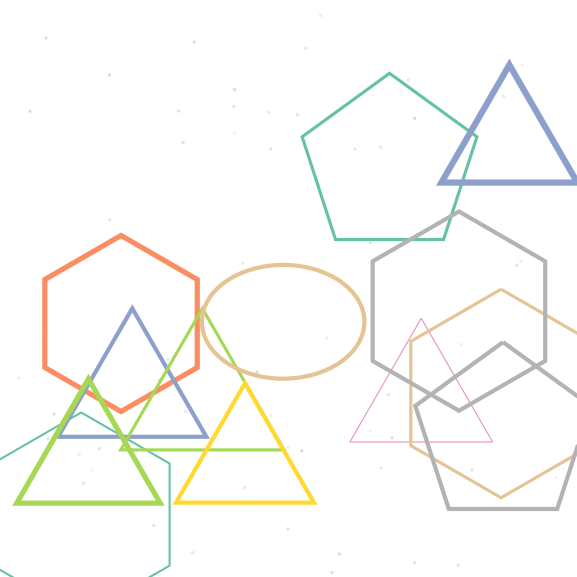[{"shape": "pentagon", "thickness": 1.5, "radius": 0.8, "center": [0.675, 0.713]}, {"shape": "hexagon", "thickness": 1, "radius": 0.88, "center": [0.141, 0.108]}, {"shape": "hexagon", "thickness": 2.5, "radius": 0.76, "center": [0.21, 0.439]}, {"shape": "triangle", "thickness": 3, "radius": 0.68, "center": [0.882, 0.751]}, {"shape": "triangle", "thickness": 2, "radius": 0.74, "center": [0.229, 0.317]}, {"shape": "triangle", "thickness": 0.5, "radius": 0.71, "center": [0.729, 0.305]}, {"shape": "triangle", "thickness": 2.5, "radius": 0.72, "center": [0.153, 0.2]}, {"shape": "triangle", "thickness": 1.5, "radius": 0.82, "center": [0.35, 0.302]}, {"shape": "triangle", "thickness": 2, "radius": 0.69, "center": [0.424, 0.198]}, {"shape": "oval", "thickness": 2, "radius": 0.7, "center": [0.49, 0.442]}, {"shape": "hexagon", "thickness": 1.5, "radius": 0.9, "center": [0.868, 0.318]}, {"shape": "hexagon", "thickness": 2, "radius": 0.86, "center": [0.795, 0.46]}, {"shape": "pentagon", "thickness": 2, "radius": 0.8, "center": [0.871, 0.247]}]